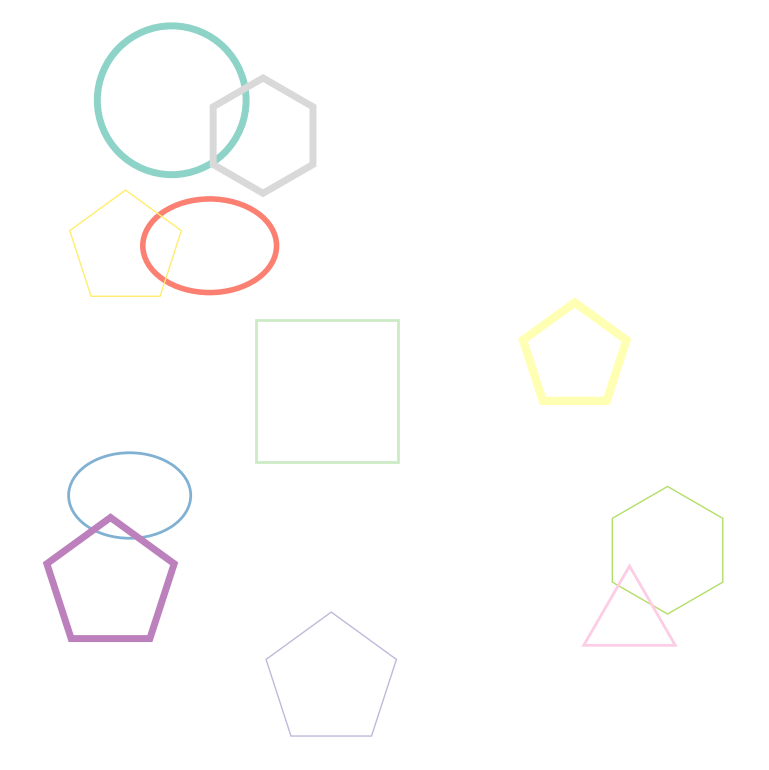[{"shape": "circle", "thickness": 2.5, "radius": 0.48, "center": [0.223, 0.87]}, {"shape": "pentagon", "thickness": 3, "radius": 0.35, "center": [0.746, 0.537]}, {"shape": "pentagon", "thickness": 0.5, "radius": 0.45, "center": [0.43, 0.116]}, {"shape": "oval", "thickness": 2, "radius": 0.43, "center": [0.272, 0.681]}, {"shape": "oval", "thickness": 1, "radius": 0.4, "center": [0.168, 0.356]}, {"shape": "hexagon", "thickness": 0.5, "radius": 0.41, "center": [0.867, 0.285]}, {"shape": "triangle", "thickness": 1, "radius": 0.34, "center": [0.818, 0.196]}, {"shape": "hexagon", "thickness": 2.5, "radius": 0.37, "center": [0.342, 0.824]}, {"shape": "pentagon", "thickness": 2.5, "radius": 0.43, "center": [0.144, 0.241]}, {"shape": "square", "thickness": 1, "radius": 0.46, "center": [0.424, 0.492]}, {"shape": "pentagon", "thickness": 0.5, "radius": 0.38, "center": [0.163, 0.677]}]